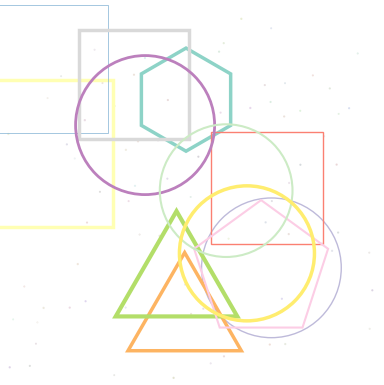[{"shape": "hexagon", "thickness": 2.5, "radius": 0.67, "center": [0.483, 0.741]}, {"shape": "square", "thickness": 2.5, "radius": 0.96, "center": [0.102, 0.601]}, {"shape": "circle", "thickness": 1, "radius": 0.91, "center": [0.705, 0.304]}, {"shape": "square", "thickness": 1, "radius": 0.73, "center": [0.694, 0.511]}, {"shape": "square", "thickness": 0.5, "radius": 0.83, "center": [0.115, 0.82]}, {"shape": "triangle", "thickness": 2.5, "radius": 0.85, "center": [0.48, 0.174]}, {"shape": "triangle", "thickness": 3, "radius": 0.91, "center": [0.458, 0.269]}, {"shape": "pentagon", "thickness": 1.5, "radius": 0.91, "center": [0.678, 0.297]}, {"shape": "square", "thickness": 2.5, "radius": 0.71, "center": [0.348, 0.78]}, {"shape": "circle", "thickness": 2, "radius": 0.9, "center": [0.377, 0.675]}, {"shape": "circle", "thickness": 1.5, "radius": 0.86, "center": [0.587, 0.505]}, {"shape": "circle", "thickness": 2.5, "radius": 0.88, "center": [0.641, 0.342]}]